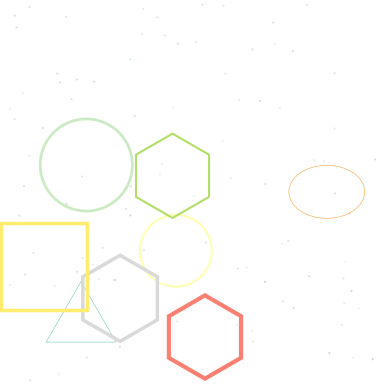[{"shape": "triangle", "thickness": 0.5, "radius": 0.52, "center": [0.211, 0.164]}, {"shape": "circle", "thickness": 1.5, "radius": 0.47, "center": [0.457, 0.349]}, {"shape": "hexagon", "thickness": 3, "radius": 0.54, "center": [0.532, 0.125]}, {"shape": "oval", "thickness": 0.5, "radius": 0.49, "center": [0.849, 0.502]}, {"shape": "hexagon", "thickness": 1.5, "radius": 0.55, "center": [0.448, 0.543]}, {"shape": "hexagon", "thickness": 2.5, "radius": 0.56, "center": [0.312, 0.225]}, {"shape": "circle", "thickness": 2, "radius": 0.6, "center": [0.224, 0.571]}, {"shape": "square", "thickness": 2.5, "radius": 0.56, "center": [0.113, 0.308]}]